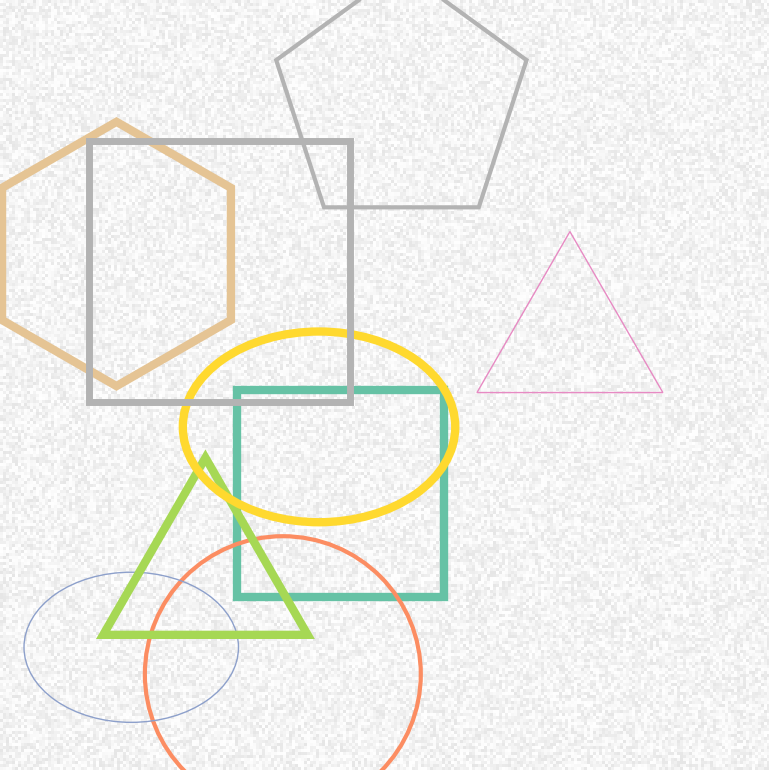[{"shape": "square", "thickness": 3, "radius": 0.67, "center": [0.442, 0.359]}, {"shape": "circle", "thickness": 1.5, "radius": 0.9, "center": [0.367, 0.124]}, {"shape": "oval", "thickness": 0.5, "radius": 0.7, "center": [0.17, 0.159]}, {"shape": "triangle", "thickness": 0.5, "radius": 0.7, "center": [0.74, 0.56]}, {"shape": "triangle", "thickness": 3, "radius": 0.77, "center": [0.267, 0.252]}, {"shape": "oval", "thickness": 3, "radius": 0.88, "center": [0.414, 0.446]}, {"shape": "hexagon", "thickness": 3, "radius": 0.86, "center": [0.151, 0.67]}, {"shape": "pentagon", "thickness": 1.5, "radius": 0.85, "center": [0.521, 0.869]}, {"shape": "square", "thickness": 2.5, "radius": 0.85, "center": [0.285, 0.647]}]